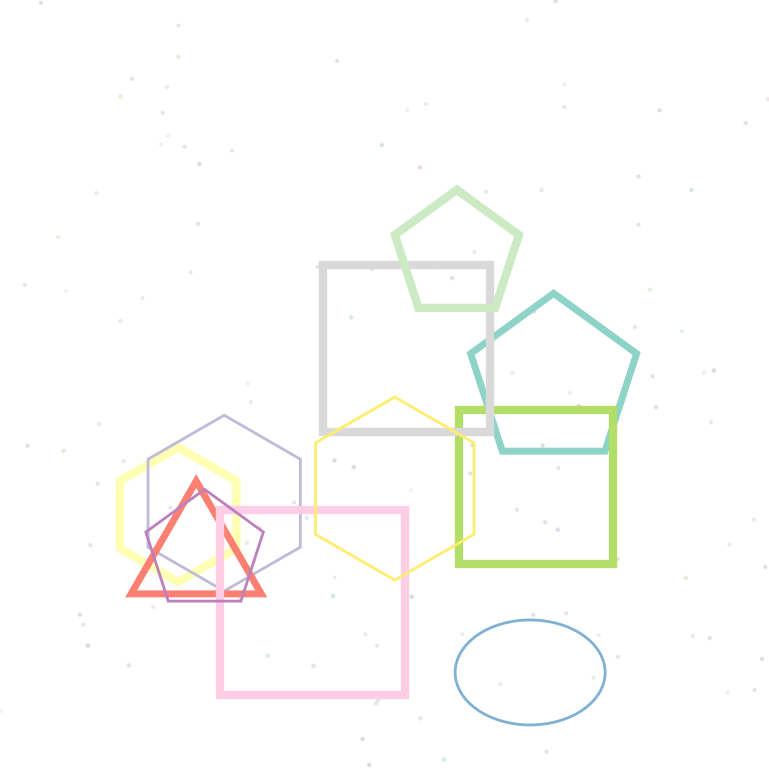[{"shape": "pentagon", "thickness": 2.5, "radius": 0.57, "center": [0.719, 0.506]}, {"shape": "hexagon", "thickness": 3, "radius": 0.44, "center": [0.231, 0.332]}, {"shape": "hexagon", "thickness": 1, "radius": 0.57, "center": [0.291, 0.347]}, {"shape": "triangle", "thickness": 2.5, "radius": 0.49, "center": [0.255, 0.278]}, {"shape": "oval", "thickness": 1, "radius": 0.49, "center": [0.689, 0.127]}, {"shape": "square", "thickness": 3, "radius": 0.5, "center": [0.696, 0.368]}, {"shape": "square", "thickness": 3, "radius": 0.6, "center": [0.406, 0.218]}, {"shape": "square", "thickness": 3, "radius": 0.54, "center": [0.528, 0.547]}, {"shape": "pentagon", "thickness": 1, "radius": 0.4, "center": [0.266, 0.284]}, {"shape": "pentagon", "thickness": 3, "radius": 0.42, "center": [0.593, 0.669]}, {"shape": "hexagon", "thickness": 1, "radius": 0.59, "center": [0.513, 0.365]}]